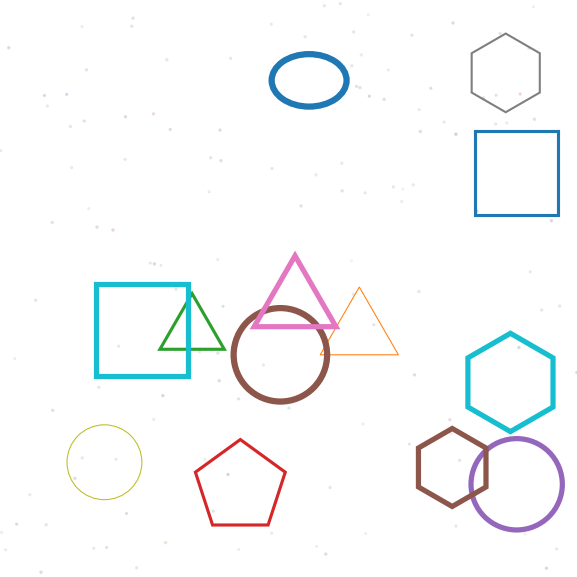[{"shape": "square", "thickness": 1.5, "radius": 0.36, "center": [0.894, 0.7]}, {"shape": "oval", "thickness": 3, "radius": 0.32, "center": [0.535, 0.86]}, {"shape": "triangle", "thickness": 0.5, "radius": 0.39, "center": [0.622, 0.424]}, {"shape": "triangle", "thickness": 1.5, "radius": 0.32, "center": [0.333, 0.426]}, {"shape": "pentagon", "thickness": 1.5, "radius": 0.41, "center": [0.416, 0.156]}, {"shape": "circle", "thickness": 2.5, "radius": 0.4, "center": [0.895, 0.161]}, {"shape": "hexagon", "thickness": 2.5, "radius": 0.34, "center": [0.783, 0.19]}, {"shape": "circle", "thickness": 3, "radius": 0.4, "center": [0.485, 0.385]}, {"shape": "triangle", "thickness": 2.5, "radius": 0.41, "center": [0.511, 0.474]}, {"shape": "hexagon", "thickness": 1, "radius": 0.34, "center": [0.876, 0.873]}, {"shape": "circle", "thickness": 0.5, "radius": 0.32, "center": [0.181, 0.199]}, {"shape": "square", "thickness": 2.5, "radius": 0.4, "center": [0.245, 0.428]}, {"shape": "hexagon", "thickness": 2.5, "radius": 0.43, "center": [0.884, 0.337]}]